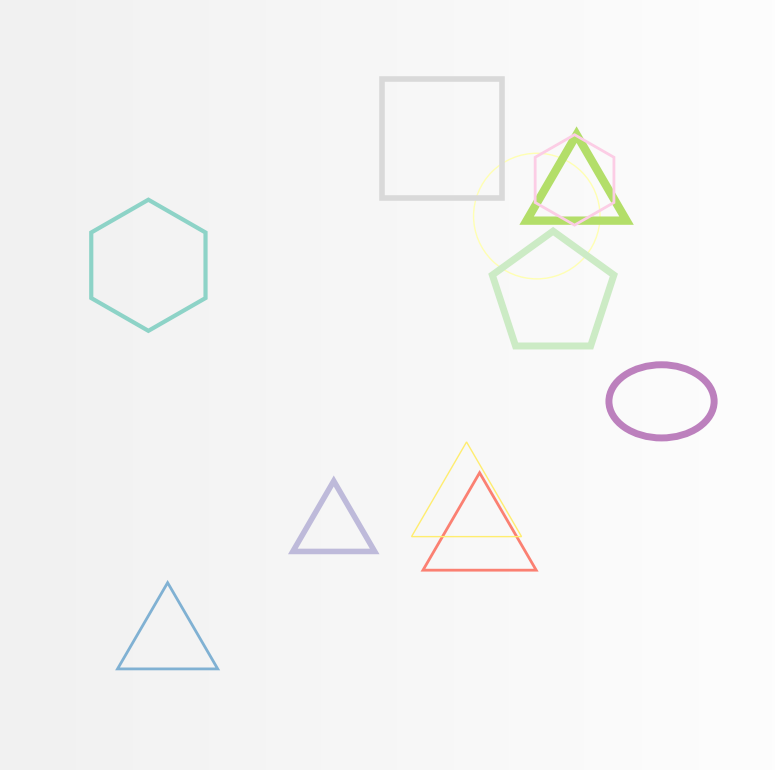[{"shape": "hexagon", "thickness": 1.5, "radius": 0.43, "center": [0.191, 0.655]}, {"shape": "circle", "thickness": 0.5, "radius": 0.41, "center": [0.693, 0.719]}, {"shape": "triangle", "thickness": 2, "radius": 0.3, "center": [0.431, 0.314]}, {"shape": "triangle", "thickness": 1, "radius": 0.42, "center": [0.619, 0.302]}, {"shape": "triangle", "thickness": 1, "radius": 0.37, "center": [0.216, 0.169]}, {"shape": "triangle", "thickness": 3, "radius": 0.37, "center": [0.744, 0.751]}, {"shape": "hexagon", "thickness": 1, "radius": 0.29, "center": [0.741, 0.766]}, {"shape": "square", "thickness": 2, "radius": 0.39, "center": [0.57, 0.82]}, {"shape": "oval", "thickness": 2.5, "radius": 0.34, "center": [0.854, 0.479]}, {"shape": "pentagon", "thickness": 2.5, "radius": 0.41, "center": [0.714, 0.617]}, {"shape": "triangle", "thickness": 0.5, "radius": 0.41, "center": [0.602, 0.344]}]